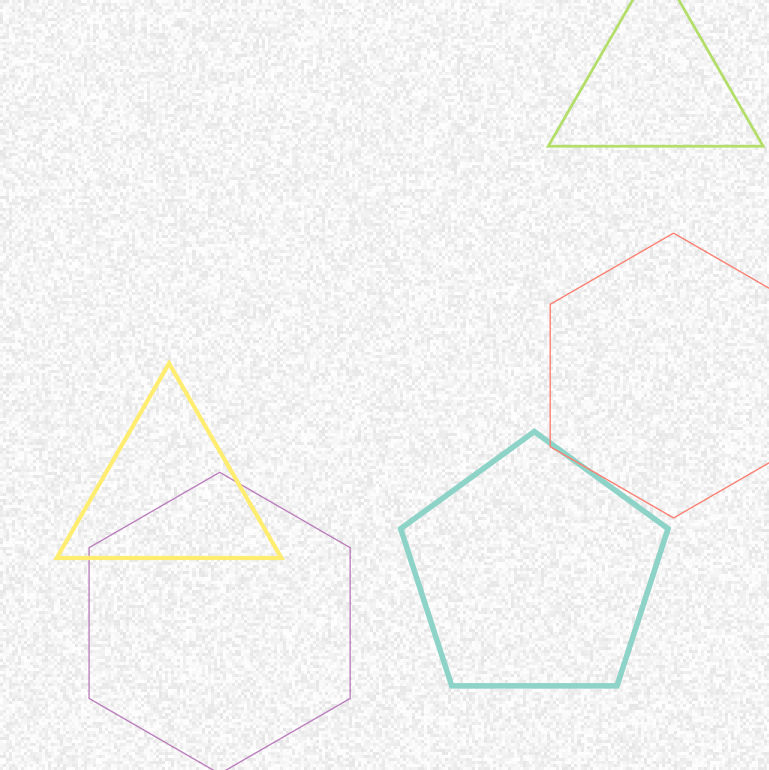[{"shape": "pentagon", "thickness": 2, "radius": 0.91, "center": [0.694, 0.257]}, {"shape": "hexagon", "thickness": 0.5, "radius": 0.92, "center": [0.875, 0.512]}, {"shape": "triangle", "thickness": 1, "radius": 0.81, "center": [0.852, 0.891]}, {"shape": "hexagon", "thickness": 0.5, "radius": 0.98, "center": [0.285, 0.191]}, {"shape": "triangle", "thickness": 1.5, "radius": 0.84, "center": [0.22, 0.36]}]